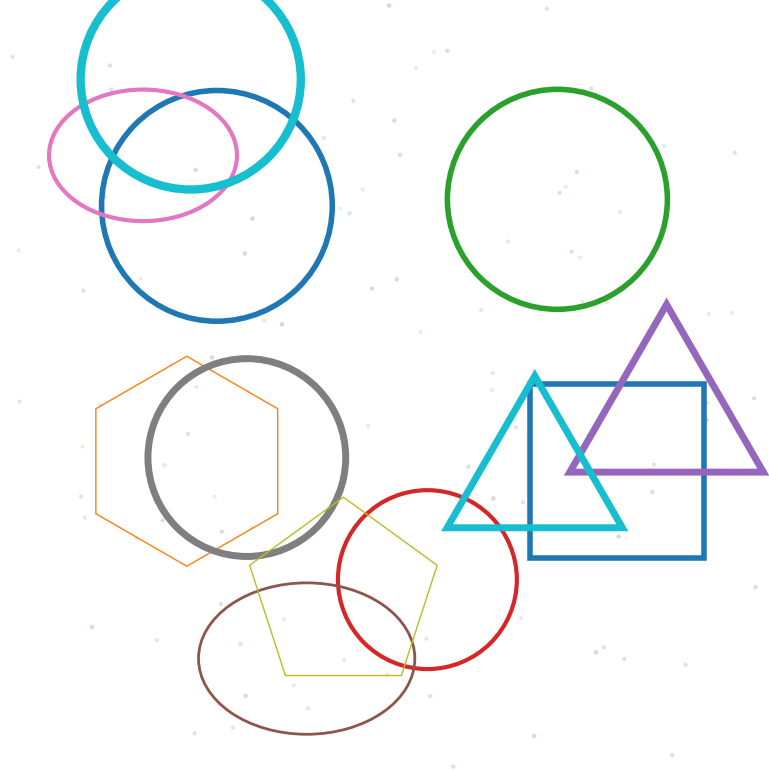[{"shape": "circle", "thickness": 2, "radius": 0.75, "center": [0.282, 0.733]}, {"shape": "square", "thickness": 2, "radius": 0.56, "center": [0.801, 0.388]}, {"shape": "hexagon", "thickness": 0.5, "radius": 0.68, "center": [0.243, 0.401]}, {"shape": "circle", "thickness": 2, "radius": 0.71, "center": [0.724, 0.741]}, {"shape": "circle", "thickness": 1.5, "radius": 0.58, "center": [0.555, 0.247]}, {"shape": "triangle", "thickness": 2.5, "radius": 0.73, "center": [0.866, 0.459]}, {"shape": "oval", "thickness": 1, "radius": 0.7, "center": [0.398, 0.145]}, {"shape": "oval", "thickness": 1.5, "radius": 0.61, "center": [0.186, 0.798]}, {"shape": "circle", "thickness": 2.5, "radius": 0.64, "center": [0.321, 0.406]}, {"shape": "pentagon", "thickness": 0.5, "radius": 0.64, "center": [0.446, 0.226]}, {"shape": "circle", "thickness": 3, "radius": 0.71, "center": [0.248, 0.897]}, {"shape": "triangle", "thickness": 2.5, "radius": 0.66, "center": [0.694, 0.38]}]